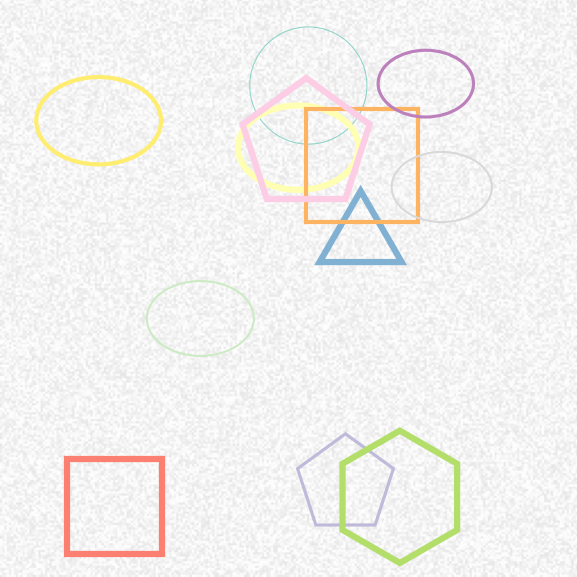[{"shape": "circle", "thickness": 0.5, "radius": 0.51, "center": [0.534, 0.851]}, {"shape": "oval", "thickness": 3, "radius": 0.52, "center": [0.516, 0.743]}, {"shape": "pentagon", "thickness": 1.5, "radius": 0.44, "center": [0.598, 0.161]}, {"shape": "square", "thickness": 3, "radius": 0.41, "center": [0.199, 0.122]}, {"shape": "triangle", "thickness": 3, "radius": 0.41, "center": [0.624, 0.586]}, {"shape": "square", "thickness": 2, "radius": 0.49, "center": [0.627, 0.712]}, {"shape": "hexagon", "thickness": 3, "radius": 0.57, "center": [0.692, 0.139]}, {"shape": "pentagon", "thickness": 3, "radius": 0.58, "center": [0.53, 0.748]}, {"shape": "oval", "thickness": 1, "radius": 0.43, "center": [0.765, 0.675]}, {"shape": "oval", "thickness": 1.5, "radius": 0.41, "center": [0.737, 0.854]}, {"shape": "oval", "thickness": 1, "radius": 0.46, "center": [0.347, 0.448]}, {"shape": "oval", "thickness": 2, "radius": 0.54, "center": [0.171, 0.79]}]